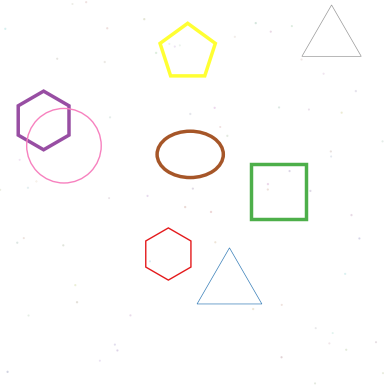[{"shape": "hexagon", "thickness": 1, "radius": 0.34, "center": [0.437, 0.34]}, {"shape": "triangle", "thickness": 0.5, "radius": 0.49, "center": [0.596, 0.259]}, {"shape": "square", "thickness": 2.5, "radius": 0.35, "center": [0.724, 0.503]}, {"shape": "hexagon", "thickness": 2.5, "radius": 0.38, "center": [0.113, 0.687]}, {"shape": "pentagon", "thickness": 2.5, "radius": 0.38, "center": [0.488, 0.864]}, {"shape": "oval", "thickness": 2.5, "radius": 0.43, "center": [0.494, 0.599]}, {"shape": "circle", "thickness": 1, "radius": 0.48, "center": [0.166, 0.621]}, {"shape": "triangle", "thickness": 0.5, "radius": 0.44, "center": [0.861, 0.898]}]